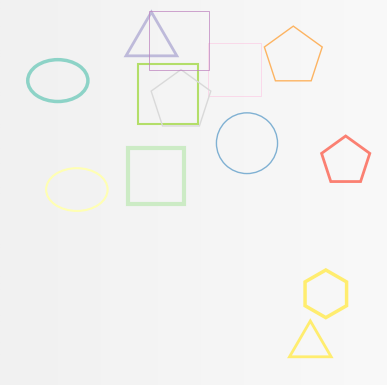[{"shape": "oval", "thickness": 2.5, "radius": 0.39, "center": [0.149, 0.791]}, {"shape": "oval", "thickness": 1.5, "radius": 0.4, "center": [0.198, 0.508]}, {"shape": "triangle", "thickness": 2, "radius": 0.38, "center": [0.391, 0.893]}, {"shape": "pentagon", "thickness": 2, "radius": 0.33, "center": [0.892, 0.581]}, {"shape": "circle", "thickness": 1, "radius": 0.39, "center": [0.637, 0.628]}, {"shape": "pentagon", "thickness": 1, "radius": 0.39, "center": [0.757, 0.854]}, {"shape": "square", "thickness": 1.5, "radius": 0.39, "center": [0.434, 0.755]}, {"shape": "square", "thickness": 0.5, "radius": 0.34, "center": [0.606, 0.82]}, {"shape": "pentagon", "thickness": 1, "radius": 0.4, "center": [0.467, 0.738]}, {"shape": "square", "thickness": 0.5, "radius": 0.38, "center": [0.462, 0.895]}, {"shape": "square", "thickness": 3, "radius": 0.36, "center": [0.403, 0.543]}, {"shape": "hexagon", "thickness": 2.5, "radius": 0.31, "center": [0.841, 0.237]}, {"shape": "triangle", "thickness": 2, "radius": 0.31, "center": [0.801, 0.104]}]